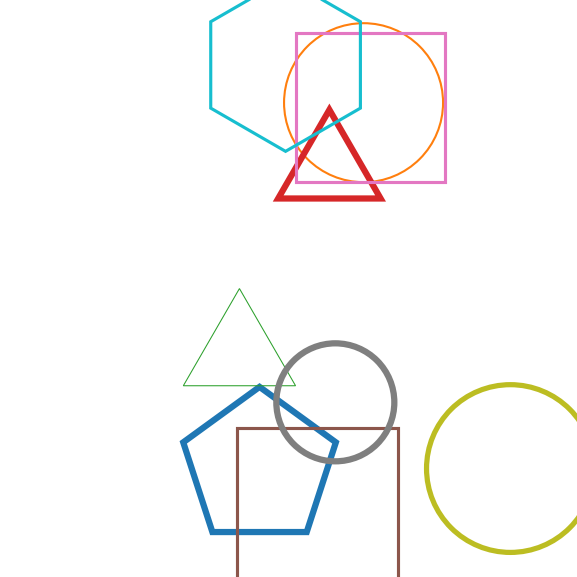[{"shape": "pentagon", "thickness": 3, "radius": 0.69, "center": [0.449, 0.19]}, {"shape": "circle", "thickness": 1, "radius": 0.69, "center": [0.63, 0.821]}, {"shape": "triangle", "thickness": 0.5, "radius": 0.56, "center": [0.415, 0.387]}, {"shape": "triangle", "thickness": 3, "radius": 0.51, "center": [0.57, 0.707]}, {"shape": "square", "thickness": 1.5, "radius": 0.7, "center": [0.55, 0.118]}, {"shape": "square", "thickness": 1.5, "radius": 0.64, "center": [0.641, 0.813]}, {"shape": "circle", "thickness": 3, "radius": 0.51, "center": [0.581, 0.302]}, {"shape": "circle", "thickness": 2.5, "radius": 0.73, "center": [0.884, 0.188]}, {"shape": "hexagon", "thickness": 1.5, "radius": 0.75, "center": [0.494, 0.887]}]